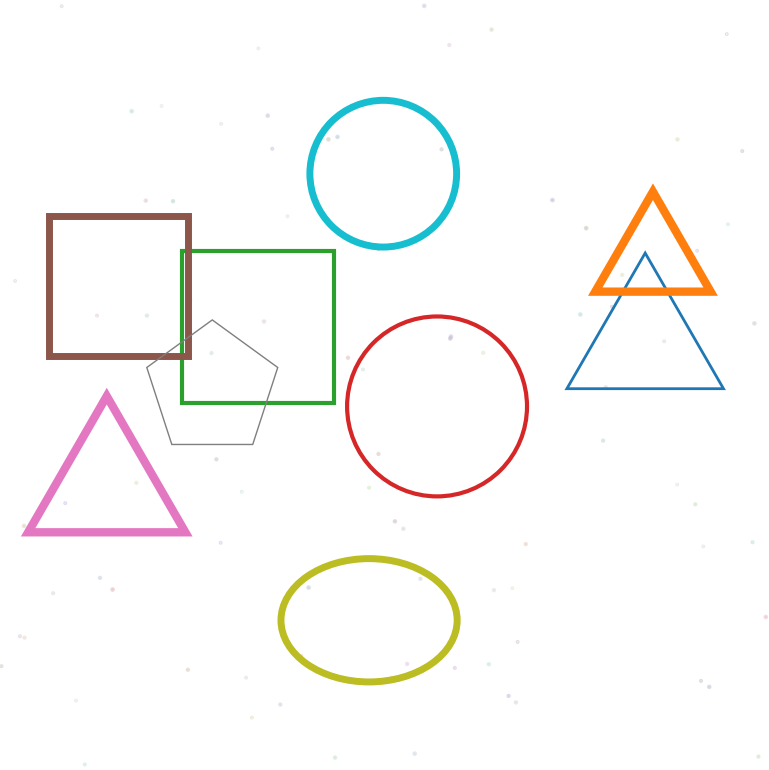[{"shape": "triangle", "thickness": 1, "radius": 0.59, "center": [0.838, 0.554]}, {"shape": "triangle", "thickness": 3, "radius": 0.43, "center": [0.848, 0.664]}, {"shape": "square", "thickness": 1.5, "radius": 0.49, "center": [0.335, 0.576]}, {"shape": "circle", "thickness": 1.5, "radius": 0.58, "center": [0.568, 0.472]}, {"shape": "square", "thickness": 2.5, "radius": 0.45, "center": [0.154, 0.629]}, {"shape": "triangle", "thickness": 3, "radius": 0.59, "center": [0.139, 0.368]}, {"shape": "pentagon", "thickness": 0.5, "radius": 0.45, "center": [0.276, 0.495]}, {"shape": "oval", "thickness": 2.5, "radius": 0.57, "center": [0.479, 0.194]}, {"shape": "circle", "thickness": 2.5, "radius": 0.48, "center": [0.498, 0.774]}]